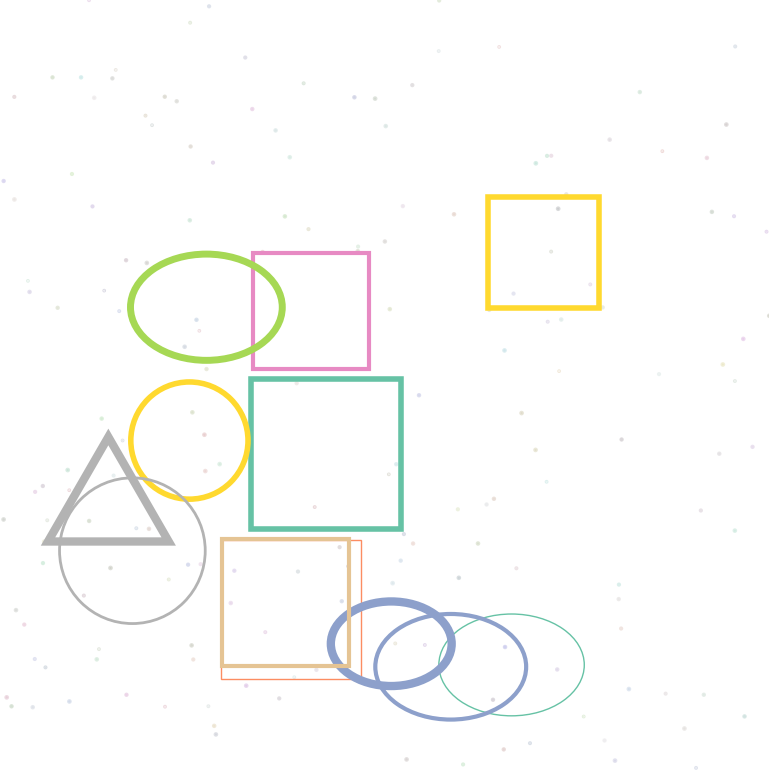[{"shape": "square", "thickness": 2, "radius": 0.49, "center": [0.423, 0.41]}, {"shape": "oval", "thickness": 0.5, "radius": 0.47, "center": [0.664, 0.136]}, {"shape": "square", "thickness": 0.5, "radius": 0.45, "center": [0.378, 0.208]}, {"shape": "oval", "thickness": 3, "radius": 0.39, "center": [0.508, 0.164]}, {"shape": "oval", "thickness": 1.5, "radius": 0.49, "center": [0.585, 0.134]}, {"shape": "square", "thickness": 1.5, "radius": 0.38, "center": [0.403, 0.596]}, {"shape": "oval", "thickness": 2.5, "radius": 0.49, "center": [0.268, 0.601]}, {"shape": "circle", "thickness": 2, "radius": 0.38, "center": [0.246, 0.428]}, {"shape": "square", "thickness": 2, "radius": 0.36, "center": [0.706, 0.672]}, {"shape": "square", "thickness": 1.5, "radius": 0.41, "center": [0.37, 0.218]}, {"shape": "circle", "thickness": 1, "radius": 0.47, "center": [0.172, 0.285]}, {"shape": "triangle", "thickness": 3, "radius": 0.45, "center": [0.141, 0.342]}]